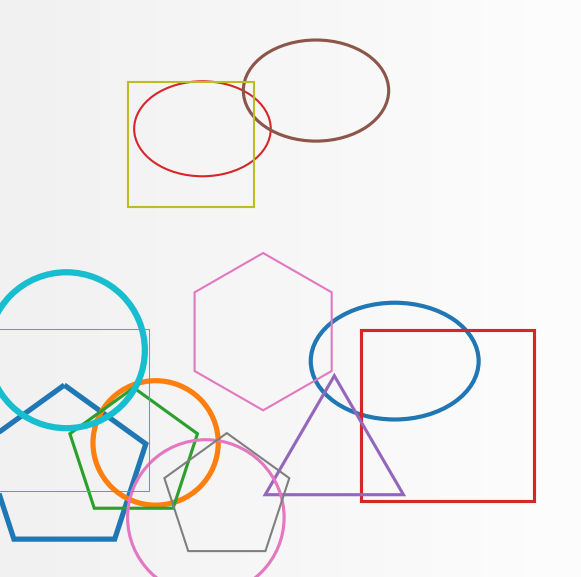[{"shape": "pentagon", "thickness": 2.5, "radius": 0.74, "center": [0.111, 0.185]}, {"shape": "oval", "thickness": 2, "radius": 0.72, "center": [0.679, 0.374]}, {"shape": "circle", "thickness": 2.5, "radius": 0.54, "center": [0.268, 0.232]}, {"shape": "pentagon", "thickness": 1.5, "radius": 0.58, "center": [0.23, 0.212]}, {"shape": "square", "thickness": 1.5, "radius": 0.74, "center": [0.77, 0.28]}, {"shape": "oval", "thickness": 1, "radius": 0.59, "center": [0.348, 0.776]}, {"shape": "triangle", "thickness": 1.5, "radius": 0.69, "center": [0.575, 0.211]}, {"shape": "oval", "thickness": 1.5, "radius": 0.63, "center": [0.544, 0.842]}, {"shape": "circle", "thickness": 1.5, "radius": 0.67, "center": [0.354, 0.103]}, {"shape": "hexagon", "thickness": 1, "radius": 0.68, "center": [0.453, 0.425]}, {"shape": "pentagon", "thickness": 1, "radius": 0.56, "center": [0.39, 0.136]}, {"shape": "square", "thickness": 1, "radius": 0.54, "center": [0.329, 0.749]}, {"shape": "circle", "thickness": 3, "radius": 0.67, "center": [0.114, 0.393]}, {"shape": "square", "thickness": 0.5, "radius": 0.7, "center": [0.117, 0.29]}]